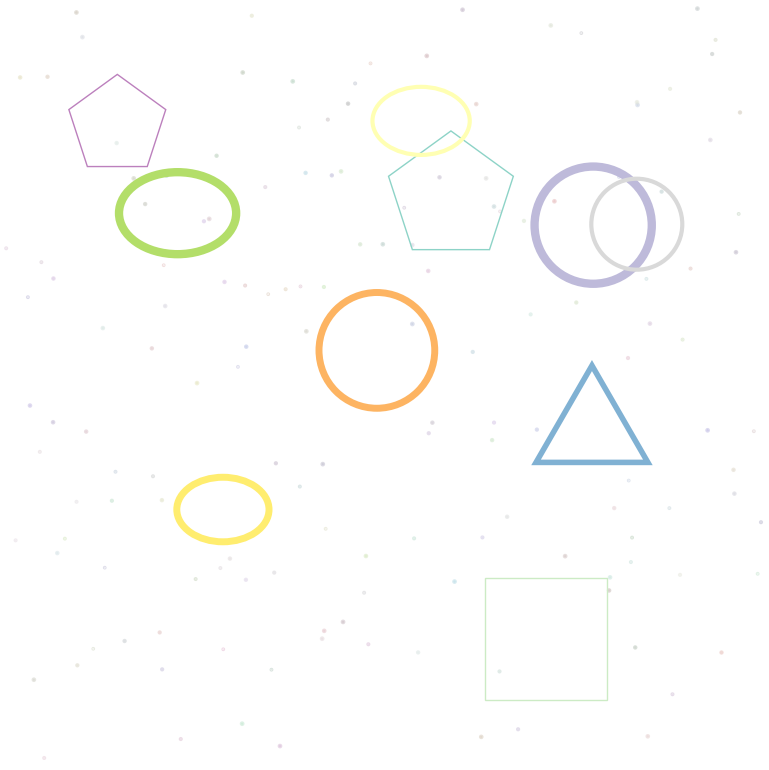[{"shape": "pentagon", "thickness": 0.5, "radius": 0.43, "center": [0.586, 0.745]}, {"shape": "oval", "thickness": 1.5, "radius": 0.32, "center": [0.547, 0.843]}, {"shape": "circle", "thickness": 3, "radius": 0.38, "center": [0.77, 0.708]}, {"shape": "triangle", "thickness": 2, "radius": 0.42, "center": [0.769, 0.441]}, {"shape": "circle", "thickness": 2.5, "radius": 0.38, "center": [0.489, 0.545]}, {"shape": "oval", "thickness": 3, "radius": 0.38, "center": [0.231, 0.723]}, {"shape": "circle", "thickness": 1.5, "radius": 0.3, "center": [0.827, 0.709]}, {"shape": "pentagon", "thickness": 0.5, "radius": 0.33, "center": [0.152, 0.837]}, {"shape": "square", "thickness": 0.5, "radius": 0.4, "center": [0.709, 0.17]}, {"shape": "oval", "thickness": 2.5, "radius": 0.3, "center": [0.289, 0.338]}]